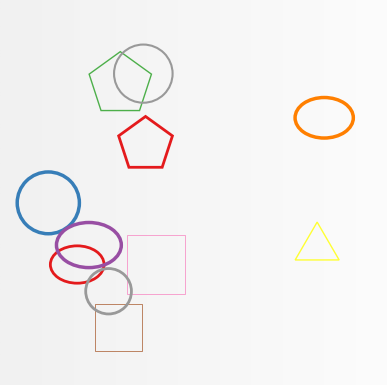[{"shape": "pentagon", "thickness": 2, "radius": 0.36, "center": [0.376, 0.625]}, {"shape": "oval", "thickness": 2, "radius": 0.35, "center": [0.199, 0.313]}, {"shape": "circle", "thickness": 2.5, "radius": 0.4, "center": [0.125, 0.473]}, {"shape": "pentagon", "thickness": 1, "radius": 0.42, "center": [0.31, 0.781]}, {"shape": "oval", "thickness": 2.5, "radius": 0.42, "center": [0.229, 0.363]}, {"shape": "oval", "thickness": 2.5, "radius": 0.38, "center": [0.837, 0.694]}, {"shape": "triangle", "thickness": 1, "radius": 0.33, "center": [0.818, 0.358]}, {"shape": "square", "thickness": 0.5, "radius": 0.3, "center": [0.306, 0.149]}, {"shape": "square", "thickness": 0.5, "radius": 0.38, "center": [0.403, 0.313]}, {"shape": "circle", "thickness": 1.5, "radius": 0.38, "center": [0.37, 0.809]}, {"shape": "circle", "thickness": 2, "radius": 0.3, "center": [0.28, 0.243]}]